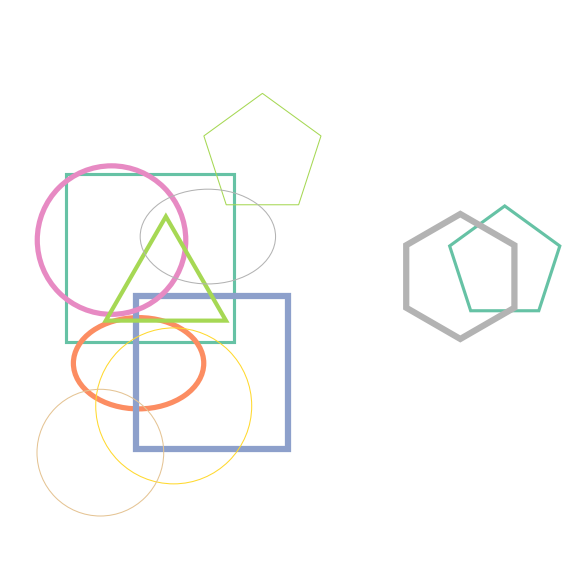[{"shape": "square", "thickness": 1.5, "radius": 0.73, "center": [0.259, 0.553]}, {"shape": "pentagon", "thickness": 1.5, "radius": 0.5, "center": [0.874, 0.542]}, {"shape": "oval", "thickness": 2.5, "radius": 0.56, "center": [0.24, 0.37]}, {"shape": "square", "thickness": 3, "radius": 0.66, "center": [0.367, 0.354]}, {"shape": "circle", "thickness": 2.5, "radius": 0.64, "center": [0.193, 0.583]}, {"shape": "triangle", "thickness": 2, "radius": 0.6, "center": [0.287, 0.504]}, {"shape": "pentagon", "thickness": 0.5, "radius": 0.53, "center": [0.454, 0.731]}, {"shape": "circle", "thickness": 0.5, "radius": 0.68, "center": [0.301, 0.296]}, {"shape": "circle", "thickness": 0.5, "radius": 0.55, "center": [0.174, 0.215]}, {"shape": "hexagon", "thickness": 3, "radius": 0.54, "center": [0.797, 0.52]}, {"shape": "oval", "thickness": 0.5, "radius": 0.59, "center": [0.36, 0.59]}]